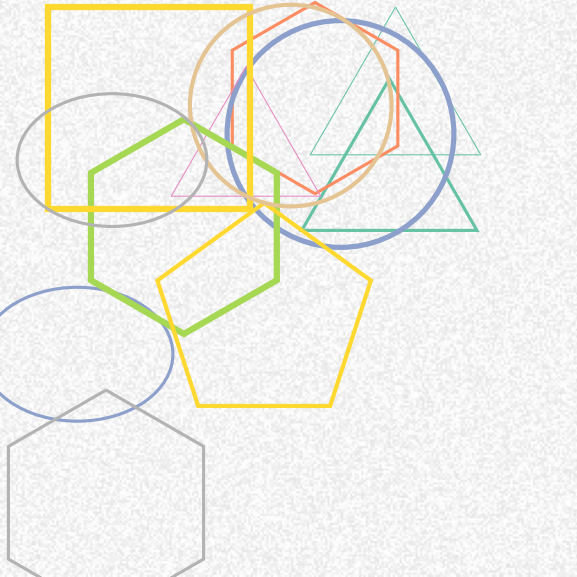[{"shape": "triangle", "thickness": 0.5, "radius": 0.85, "center": [0.685, 0.816]}, {"shape": "triangle", "thickness": 1.5, "radius": 0.88, "center": [0.674, 0.688]}, {"shape": "hexagon", "thickness": 1.5, "radius": 0.83, "center": [0.546, 0.829]}, {"shape": "oval", "thickness": 1.5, "radius": 0.83, "center": [0.134, 0.386]}, {"shape": "circle", "thickness": 2.5, "radius": 0.98, "center": [0.59, 0.767]}, {"shape": "triangle", "thickness": 0.5, "radius": 0.75, "center": [0.426, 0.734]}, {"shape": "hexagon", "thickness": 3, "radius": 0.93, "center": [0.318, 0.607]}, {"shape": "pentagon", "thickness": 2, "radius": 0.97, "center": [0.457, 0.453]}, {"shape": "square", "thickness": 3, "radius": 0.88, "center": [0.258, 0.812]}, {"shape": "circle", "thickness": 2, "radius": 0.87, "center": [0.503, 0.816]}, {"shape": "oval", "thickness": 1.5, "radius": 0.82, "center": [0.194, 0.722]}, {"shape": "hexagon", "thickness": 1.5, "radius": 0.98, "center": [0.184, 0.129]}]